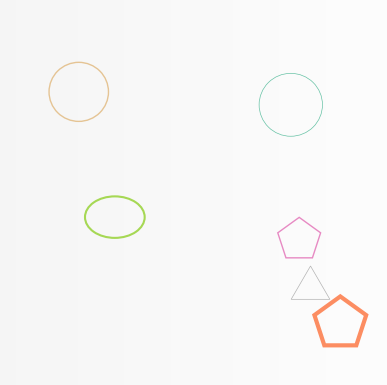[{"shape": "circle", "thickness": 0.5, "radius": 0.41, "center": [0.75, 0.728]}, {"shape": "pentagon", "thickness": 3, "radius": 0.35, "center": [0.878, 0.16]}, {"shape": "pentagon", "thickness": 1, "radius": 0.29, "center": [0.772, 0.377]}, {"shape": "oval", "thickness": 1.5, "radius": 0.39, "center": [0.296, 0.436]}, {"shape": "circle", "thickness": 1, "radius": 0.38, "center": [0.203, 0.761]}, {"shape": "triangle", "thickness": 0.5, "radius": 0.29, "center": [0.801, 0.251]}]